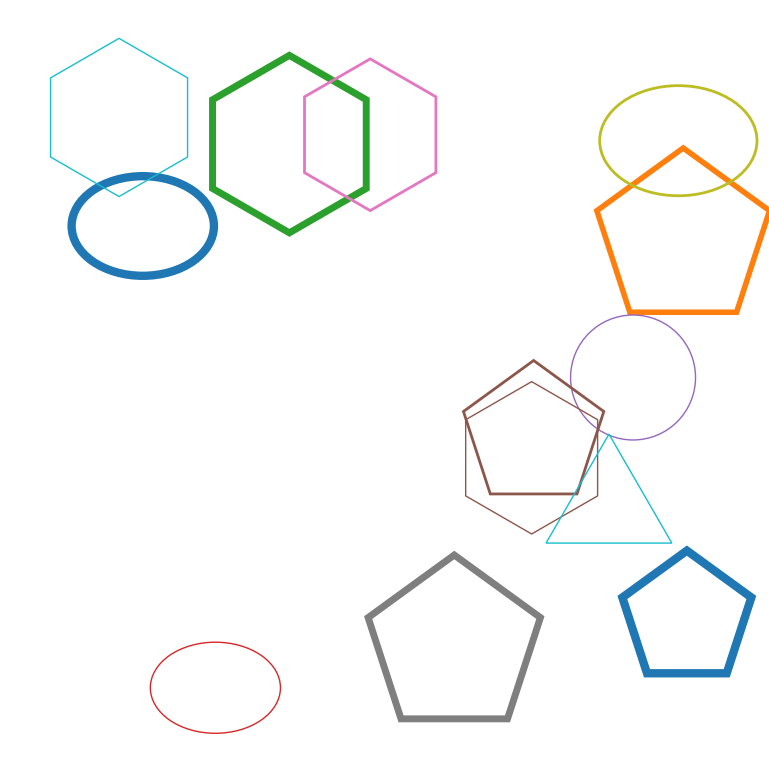[{"shape": "oval", "thickness": 3, "radius": 0.46, "center": [0.185, 0.707]}, {"shape": "pentagon", "thickness": 3, "radius": 0.44, "center": [0.892, 0.197]}, {"shape": "pentagon", "thickness": 2, "radius": 0.59, "center": [0.887, 0.69]}, {"shape": "hexagon", "thickness": 2.5, "radius": 0.58, "center": [0.376, 0.813]}, {"shape": "oval", "thickness": 0.5, "radius": 0.42, "center": [0.28, 0.107]}, {"shape": "circle", "thickness": 0.5, "radius": 0.41, "center": [0.822, 0.51]}, {"shape": "hexagon", "thickness": 0.5, "radius": 0.49, "center": [0.69, 0.405]}, {"shape": "pentagon", "thickness": 1, "radius": 0.48, "center": [0.693, 0.436]}, {"shape": "hexagon", "thickness": 1, "radius": 0.49, "center": [0.481, 0.825]}, {"shape": "pentagon", "thickness": 2.5, "radius": 0.59, "center": [0.59, 0.162]}, {"shape": "oval", "thickness": 1, "radius": 0.51, "center": [0.881, 0.817]}, {"shape": "triangle", "thickness": 0.5, "radius": 0.47, "center": [0.791, 0.342]}, {"shape": "hexagon", "thickness": 0.5, "radius": 0.51, "center": [0.155, 0.847]}]